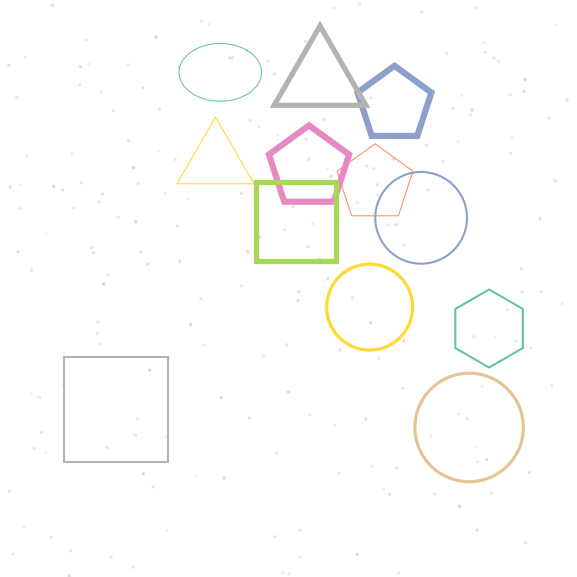[{"shape": "oval", "thickness": 0.5, "radius": 0.36, "center": [0.381, 0.874]}, {"shape": "hexagon", "thickness": 1, "radius": 0.34, "center": [0.847, 0.43]}, {"shape": "pentagon", "thickness": 0.5, "radius": 0.34, "center": [0.649, 0.681]}, {"shape": "circle", "thickness": 1, "radius": 0.4, "center": [0.729, 0.622]}, {"shape": "pentagon", "thickness": 3, "radius": 0.34, "center": [0.683, 0.818]}, {"shape": "pentagon", "thickness": 3, "radius": 0.37, "center": [0.535, 0.709]}, {"shape": "square", "thickness": 2.5, "radius": 0.34, "center": [0.513, 0.615]}, {"shape": "triangle", "thickness": 0.5, "radius": 0.39, "center": [0.373, 0.719]}, {"shape": "circle", "thickness": 1.5, "radius": 0.37, "center": [0.64, 0.467]}, {"shape": "circle", "thickness": 1.5, "radius": 0.47, "center": [0.812, 0.259]}, {"shape": "triangle", "thickness": 2.5, "radius": 0.46, "center": [0.554, 0.863]}, {"shape": "square", "thickness": 1, "radius": 0.45, "center": [0.2, 0.29]}]